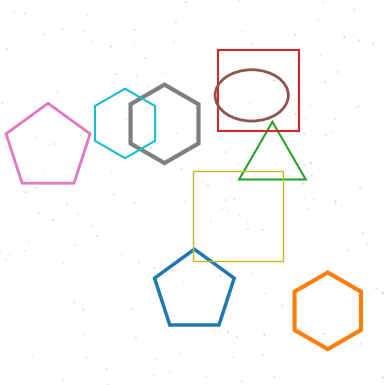[{"shape": "pentagon", "thickness": 2.5, "radius": 0.54, "center": [0.505, 0.244]}, {"shape": "hexagon", "thickness": 3, "radius": 0.5, "center": [0.851, 0.193]}, {"shape": "triangle", "thickness": 1.5, "radius": 0.5, "center": [0.708, 0.584]}, {"shape": "square", "thickness": 1.5, "radius": 0.53, "center": [0.671, 0.765]}, {"shape": "oval", "thickness": 2, "radius": 0.48, "center": [0.654, 0.752]}, {"shape": "pentagon", "thickness": 2, "radius": 0.57, "center": [0.125, 0.617]}, {"shape": "hexagon", "thickness": 3, "radius": 0.51, "center": [0.427, 0.678]}, {"shape": "square", "thickness": 1, "radius": 0.58, "center": [0.618, 0.439]}, {"shape": "hexagon", "thickness": 1.5, "radius": 0.45, "center": [0.325, 0.679]}]